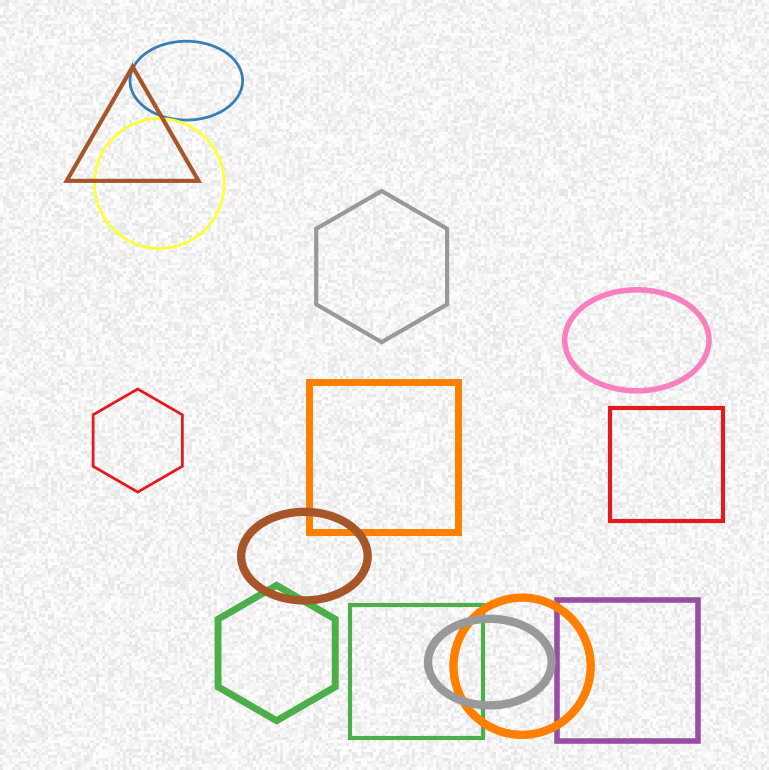[{"shape": "hexagon", "thickness": 1, "radius": 0.33, "center": [0.179, 0.428]}, {"shape": "square", "thickness": 1.5, "radius": 0.37, "center": [0.865, 0.396]}, {"shape": "oval", "thickness": 1, "radius": 0.37, "center": [0.242, 0.895]}, {"shape": "square", "thickness": 1.5, "radius": 0.43, "center": [0.541, 0.128]}, {"shape": "hexagon", "thickness": 2.5, "radius": 0.44, "center": [0.359, 0.152]}, {"shape": "square", "thickness": 2, "radius": 0.46, "center": [0.815, 0.13]}, {"shape": "square", "thickness": 2.5, "radius": 0.49, "center": [0.498, 0.407]}, {"shape": "circle", "thickness": 3, "radius": 0.45, "center": [0.678, 0.135]}, {"shape": "circle", "thickness": 1, "radius": 0.42, "center": [0.207, 0.762]}, {"shape": "oval", "thickness": 3, "radius": 0.41, "center": [0.395, 0.278]}, {"shape": "triangle", "thickness": 1.5, "radius": 0.49, "center": [0.172, 0.815]}, {"shape": "oval", "thickness": 2, "radius": 0.47, "center": [0.827, 0.558]}, {"shape": "hexagon", "thickness": 1.5, "radius": 0.49, "center": [0.496, 0.654]}, {"shape": "oval", "thickness": 3, "radius": 0.4, "center": [0.636, 0.14]}]